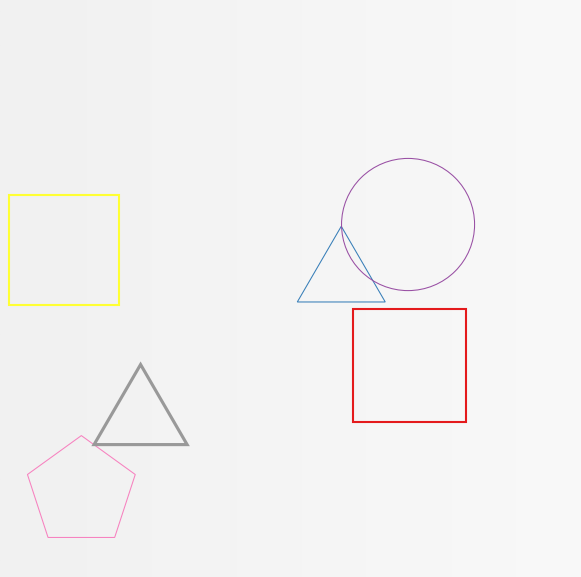[{"shape": "square", "thickness": 1, "radius": 0.49, "center": [0.705, 0.366]}, {"shape": "triangle", "thickness": 0.5, "radius": 0.44, "center": [0.587, 0.52]}, {"shape": "circle", "thickness": 0.5, "radius": 0.57, "center": [0.702, 0.61]}, {"shape": "square", "thickness": 1, "radius": 0.47, "center": [0.111, 0.567]}, {"shape": "pentagon", "thickness": 0.5, "radius": 0.49, "center": [0.14, 0.147]}, {"shape": "triangle", "thickness": 1.5, "radius": 0.46, "center": [0.242, 0.275]}]